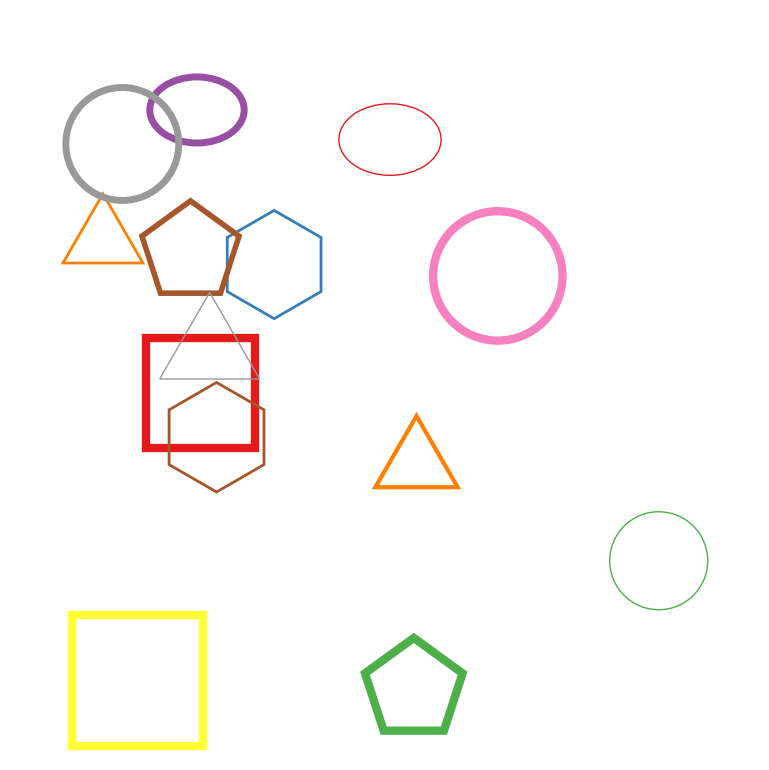[{"shape": "square", "thickness": 3, "radius": 0.35, "center": [0.26, 0.489]}, {"shape": "oval", "thickness": 0.5, "radius": 0.33, "center": [0.506, 0.819]}, {"shape": "hexagon", "thickness": 1, "radius": 0.35, "center": [0.356, 0.656]}, {"shape": "pentagon", "thickness": 3, "radius": 0.33, "center": [0.537, 0.105]}, {"shape": "circle", "thickness": 0.5, "radius": 0.32, "center": [0.855, 0.272]}, {"shape": "oval", "thickness": 2.5, "radius": 0.31, "center": [0.256, 0.857]}, {"shape": "triangle", "thickness": 1, "radius": 0.3, "center": [0.134, 0.688]}, {"shape": "triangle", "thickness": 1.5, "radius": 0.31, "center": [0.541, 0.398]}, {"shape": "square", "thickness": 3, "radius": 0.43, "center": [0.179, 0.116]}, {"shape": "hexagon", "thickness": 1, "radius": 0.36, "center": [0.281, 0.432]}, {"shape": "pentagon", "thickness": 2, "radius": 0.33, "center": [0.247, 0.673]}, {"shape": "circle", "thickness": 3, "radius": 0.42, "center": [0.647, 0.642]}, {"shape": "circle", "thickness": 2.5, "radius": 0.37, "center": [0.159, 0.813]}, {"shape": "triangle", "thickness": 0.5, "radius": 0.38, "center": [0.272, 0.545]}]